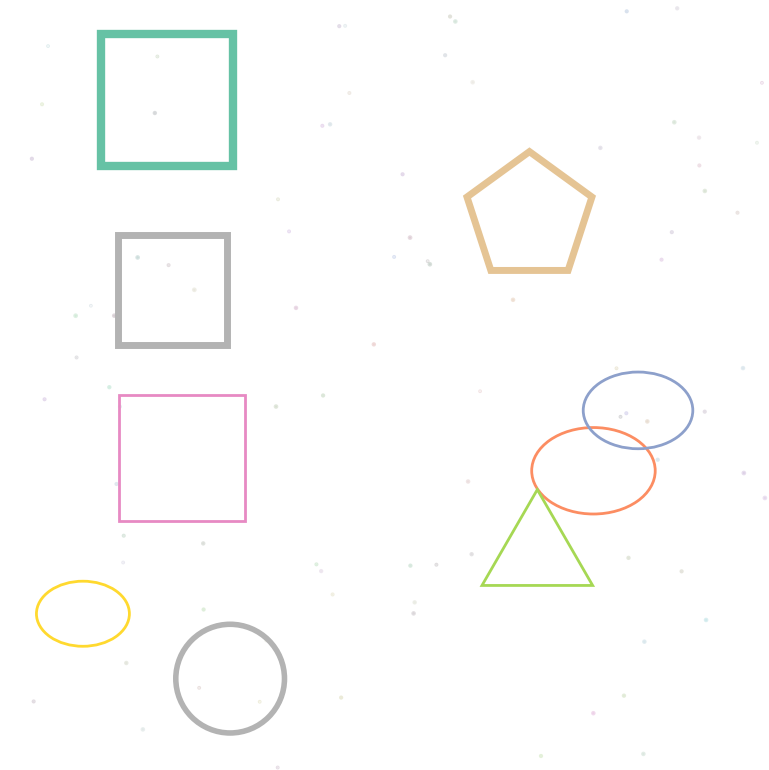[{"shape": "square", "thickness": 3, "radius": 0.43, "center": [0.217, 0.87]}, {"shape": "oval", "thickness": 1, "radius": 0.4, "center": [0.771, 0.389]}, {"shape": "oval", "thickness": 1, "radius": 0.36, "center": [0.829, 0.467]}, {"shape": "square", "thickness": 1, "radius": 0.41, "center": [0.236, 0.405]}, {"shape": "triangle", "thickness": 1, "radius": 0.41, "center": [0.698, 0.281]}, {"shape": "oval", "thickness": 1, "radius": 0.3, "center": [0.108, 0.203]}, {"shape": "pentagon", "thickness": 2.5, "radius": 0.43, "center": [0.688, 0.718]}, {"shape": "circle", "thickness": 2, "radius": 0.35, "center": [0.299, 0.119]}, {"shape": "square", "thickness": 2.5, "radius": 0.36, "center": [0.224, 0.624]}]